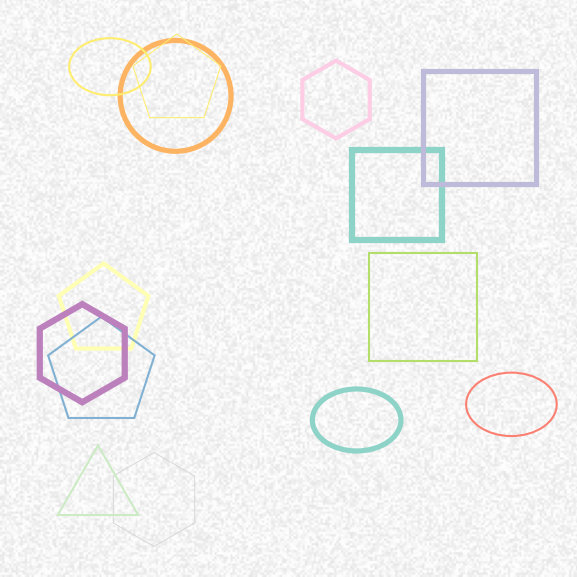[{"shape": "oval", "thickness": 2.5, "radius": 0.38, "center": [0.618, 0.272]}, {"shape": "square", "thickness": 3, "radius": 0.39, "center": [0.687, 0.662]}, {"shape": "pentagon", "thickness": 2, "radius": 0.41, "center": [0.179, 0.462]}, {"shape": "square", "thickness": 2.5, "radius": 0.49, "center": [0.83, 0.779]}, {"shape": "oval", "thickness": 1, "radius": 0.39, "center": [0.886, 0.299]}, {"shape": "pentagon", "thickness": 1, "radius": 0.48, "center": [0.176, 0.354]}, {"shape": "circle", "thickness": 2.5, "radius": 0.48, "center": [0.304, 0.833]}, {"shape": "square", "thickness": 1, "radius": 0.47, "center": [0.732, 0.468]}, {"shape": "hexagon", "thickness": 2, "radius": 0.34, "center": [0.582, 0.827]}, {"shape": "hexagon", "thickness": 0.5, "radius": 0.41, "center": [0.267, 0.134]}, {"shape": "hexagon", "thickness": 3, "radius": 0.42, "center": [0.142, 0.388]}, {"shape": "triangle", "thickness": 1, "radius": 0.4, "center": [0.17, 0.147]}, {"shape": "pentagon", "thickness": 0.5, "radius": 0.4, "center": [0.306, 0.86]}, {"shape": "oval", "thickness": 1, "radius": 0.35, "center": [0.19, 0.884]}]